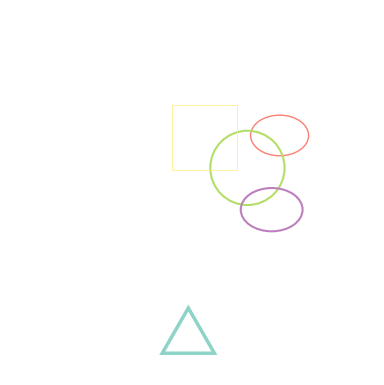[{"shape": "triangle", "thickness": 2.5, "radius": 0.39, "center": [0.489, 0.122]}, {"shape": "oval", "thickness": 1, "radius": 0.38, "center": [0.726, 0.648]}, {"shape": "circle", "thickness": 1.5, "radius": 0.48, "center": [0.643, 0.564]}, {"shape": "oval", "thickness": 1.5, "radius": 0.4, "center": [0.706, 0.455]}, {"shape": "square", "thickness": 0.5, "radius": 0.42, "center": [0.531, 0.643]}]